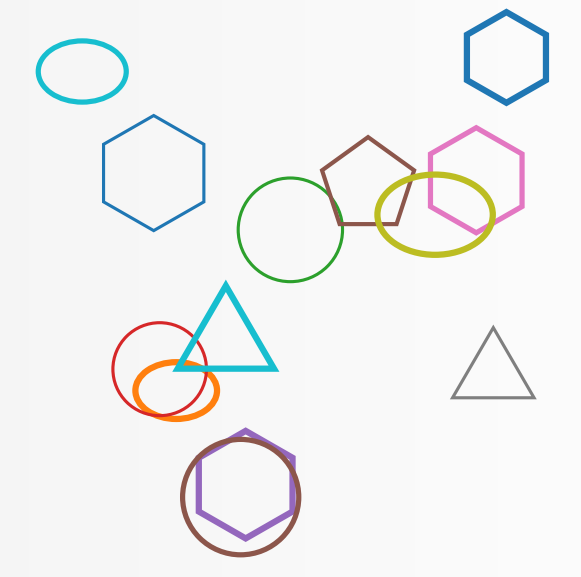[{"shape": "hexagon", "thickness": 1.5, "radius": 0.5, "center": [0.264, 0.699]}, {"shape": "hexagon", "thickness": 3, "radius": 0.39, "center": [0.871, 0.9]}, {"shape": "oval", "thickness": 3, "radius": 0.35, "center": [0.303, 0.323]}, {"shape": "circle", "thickness": 1.5, "radius": 0.45, "center": [0.5, 0.601]}, {"shape": "circle", "thickness": 1.5, "radius": 0.4, "center": [0.275, 0.36]}, {"shape": "hexagon", "thickness": 3, "radius": 0.47, "center": [0.423, 0.16]}, {"shape": "pentagon", "thickness": 2, "radius": 0.42, "center": [0.633, 0.678]}, {"shape": "circle", "thickness": 2.5, "radius": 0.5, "center": [0.414, 0.138]}, {"shape": "hexagon", "thickness": 2.5, "radius": 0.45, "center": [0.819, 0.687]}, {"shape": "triangle", "thickness": 1.5, "radius": 0.4, "center": [0.849, 0.351]}, {"shape": "oval", "thickness": 3, "radius": 0.5, "center": [0.749, 0.627]}, {"shape": "triangle", "thickness": 3, "radius": 0.48, "center": [0.389, 0.409]}, {"shape": "oval", "thickness": 2.5, "radius": 0.38, "center": [0.142, 0.875]}]